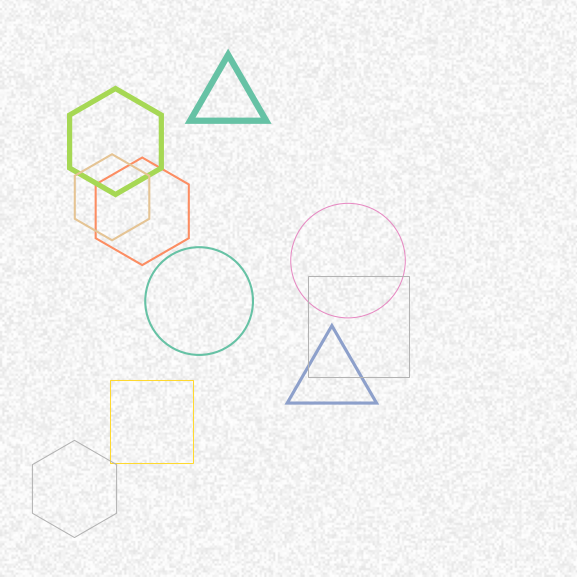[{"shape": "triangle", "thickness": 3, "radius": 0.38, "center": [0.395, 0.828]}, {"shape": "circle", "thickness": 1, "radius": 0.47, "center": [0.345, 0.478]}, {"shape": "hexagon", "thickness": 1, "radius": 0.47, "center": [0.246, 0.633]}, {"shape": "triangle", "thickness": 1.5, "radius": 0.45, "center": [0.575, 0.346]}, {"shape": "circle", "thickness": 0.5, "radius": 0.5, "center": [0.603, 0.548]}, {"shape": "hexagon", "thickness": 2.5, "radius": 0.46, "center": [0.2, 0.754]}, {"shape": "square", "thickness": 0.5, "radius": 0.36, "center": [0.262, 0.269]}, {"shape": "hexagon", "thickness": 1, "radius": 0.37, "center": [0.194, 0.658]}, {"shape": "hexagon", "thickness": 0.5, "radius": 0.42, "center": [0.129, 0.152]}, {"shape": "square", "thickness": 0.5, "radius": 0.44, "center": [0.62, 0.434]}]